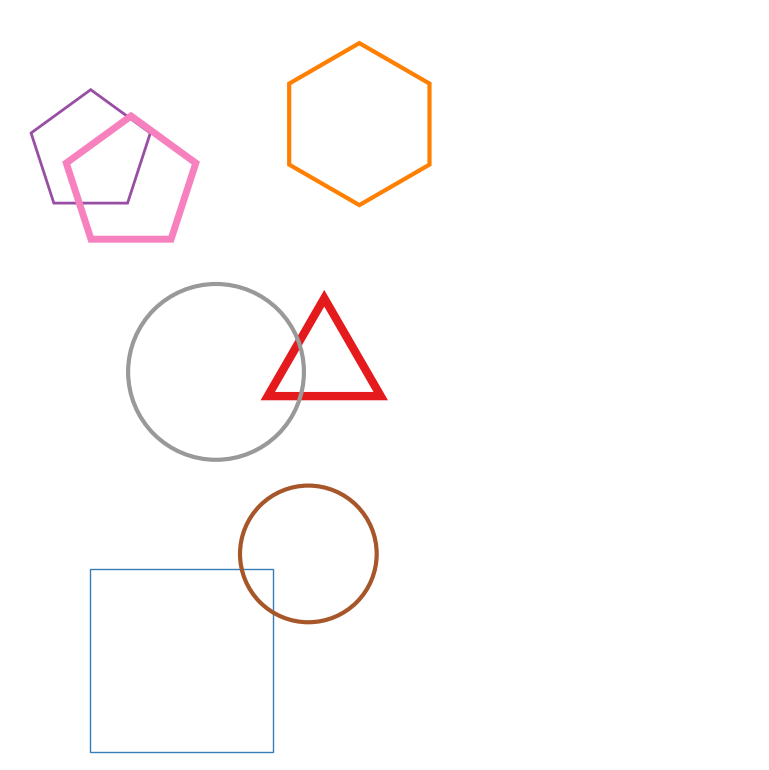[{"shape": "triangle", "thickness": 3, "radius": 0.42, "center": [0.421, 0.528]}, {"shape": "square", "thickness": 0.5, "radius": 0.59, "center": [0.235, 0.142]}, {"shape": "pentagon", "thickness": 1, "radius": 0.41, "center": [0.118, 0.802]}, {"shape": "hexagon", "thickness": 1.5, "radius": 0.53, "center": [0.467, 0.839]}, {"shape": "circle", "thickness": 1.5, "radius": 0.44, "center": [0.4, 0.281]}, {"shape": "pentagon", "thickness": 2.5, "radius": 0.44, "center": [0.17, 0.761]}, {"shape": "circle", "thickness": 1.5, "radius": 0.57, "center": [0.281, 0.517]}]